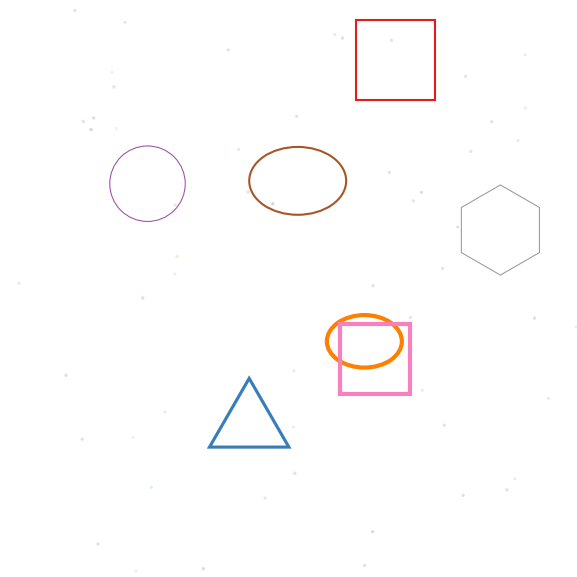[{"shape": "square", "thickness": 1, "radius": 0.34, "center": [0.685, 0.895]}, {"shape": "triangle", "thickness": 1.5, "radius": 0.4, "center": [0.431, 0.265]}, {"shape": "circle", "thickness": 0.5, "radius": 0.33, "center": [0.255, 0.681]}, {"shape": "oval", "thickness": 2, "radius": 0.32, "center": [0.631, 0.408]}, {"shape": "oval", "thickness": 1, "radius": 0.42, "center": [0.515, 0.686]}, {"shape": "square", "thickness": 2, "radius": 0.3, "center": [0.65, 0.377]}, {"shape": "hexagon", "thickness": 0.5, "radius": 0.39, "center": [0.866, 0.601]}]